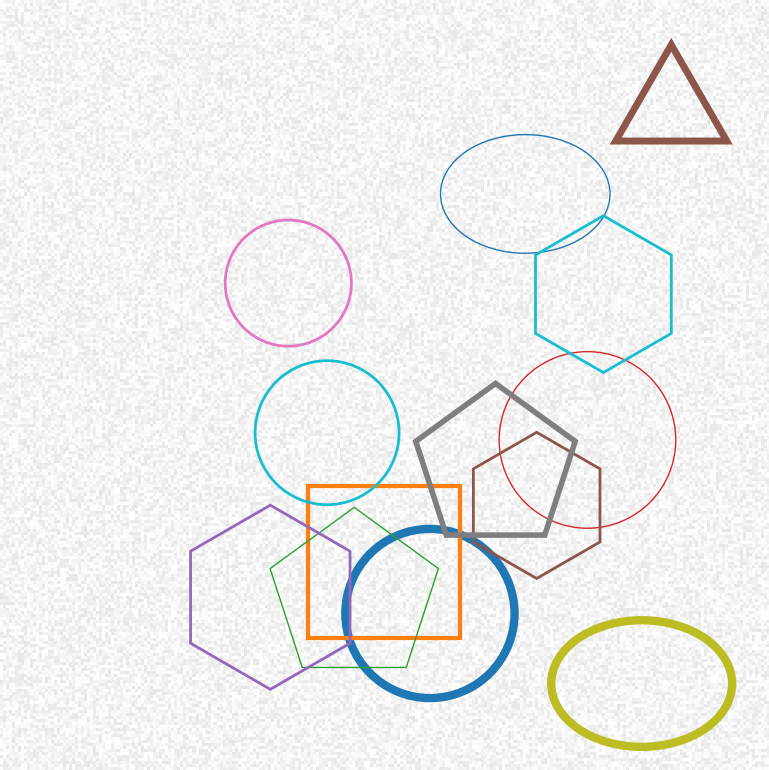[{"shape": "oval", "thickness": 0.5, "radius": 0.55, "center": [0.682, 0.748]}, {"shape": "circle", "thickness": 3, "radius": 0.55, "center": [0.558, 0.203]}, {"shape": "square", "thickness": 1.5, "radius": 0.49, "center": [0.499, 0.27]}, {"shape": "pentagon", "thickness": 0.5, "radius": 0.57, "center": [0.46, 0.226]}, {"shape": "circle", "thickness": 0.5, "radius": 0.57, "center": [0.763, 0.429]}, {"shape": "hexagon", "thickness": 1, "radius": 0.6, "center": [0.351, 0.224]}, {"shape": "triangle", "thickness": 2.5, "radius": 0.42, "center": [0.872, 0.858]}, {"shape": "hexagon", "thickness": 1, "radius": 0.47, "center": [0.697, 0.344]}, {"shape": "circle", "thickness": 1, "radius": 0.41, "center": [0.374, 0.632]}, {"shape": "pentagon", "thickness": 2, "radius": 0.54, "center": [0.644, 0.393]}, {"shape": "oval", "thickness": 3, "radius": 0.59, "center": [0.833, 0.112]}, {"shape": "circle", "thickness": 1, "radius": 0.47, "center": [0.425, 0.438]}, {"shape": "hexagon", "thickness": 1, "radius": 0.51, "center": [0.784, 0.618]}]